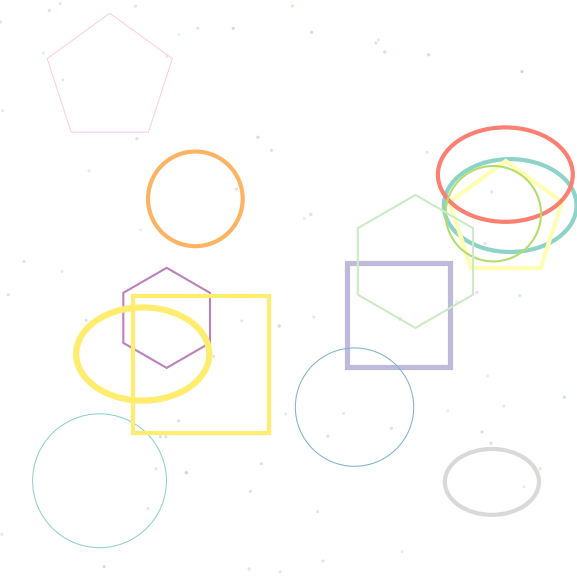[{"shape": "oval", "thickness": 2, "radius": 0.57, "center": [0.883, 0.643]}, {"shape": "circle", "thickness": 0.5, "radius": 0.58, "center": [0.172, 0.167]}, {"shape": "pentagon", "thickness": 2, "radius": 0.51, "center": [0.876, 0.618]}, {"shape": "square", "thickness": 2.5, "radius": 0.45, "center": [0.691, 0.454]}, {"shape": "oval", "thickness": 2, "radius": 0.58, "center": [0.875, 0.697]}, {"shape": "circle", "thickness": 0.5, "radius": 0.51, "center": [0.614, 0.294]}, {"shape": "circle", "thickness": 2, "radius": 0.41, "center": [0.338, 0.655]}, {"shape": "circle", "thickness": 1, "radius": 0.41, "center": [0.854, 0.629]}, {"shape": "pentagon", "thickness": 0.5, "radius": 0.57, "center": [0.19, 0.862]}, {"shape": "oval", "thickness": 2, "radius": 0.41, "center": [0.852, 0.165]}, {"shape": "hexagon", "thickness": 1, "radius": 0.43, "center": [0.289, 0.449]}, {"shape": "hexagon", "thickness": 1, "radius": 0.58, "center": [0.719, 0.546]}, {"shape": "oval", "thickness": 3, "radius": 0.58, "center": [0.247, 0.386]}, {"shape": "square", "thickness": 2, "radius": 0.59, "center": [0.348, 0.368]}]